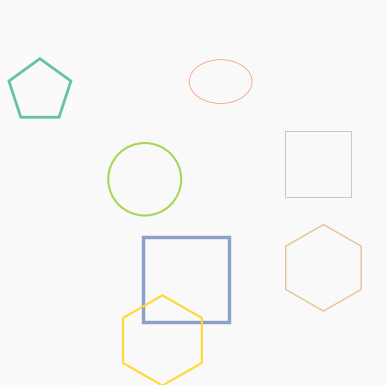[{"shape": "pentagon", "thickness": 2, "radius": 0.42, "center": [0.103, 0.764]}, {"shape": "oval", "thickness": 0.5, "radius": 0.41, "center": [0.569, 0.788]}, {"shape": "square", "thickness": 2.5, "radius": 0.55, "center": [0.479, 0.274]}, {"shape": "circle", "thickness": 1.5, "radius": 0.47, "center": [0.373, 0.534]}, {"shape": "hexagon", "thickness": 1.5, "radius": 0.59, "center": [0.419, 0.116]}, {"shape": "hexagon", "thickness": 1, "radius": 0.56, "center": [0.835, 0.304]}, {"shape": "square", "thickness": 0.5, "radius": 0.43, "center": [0.821, 0.574]}]